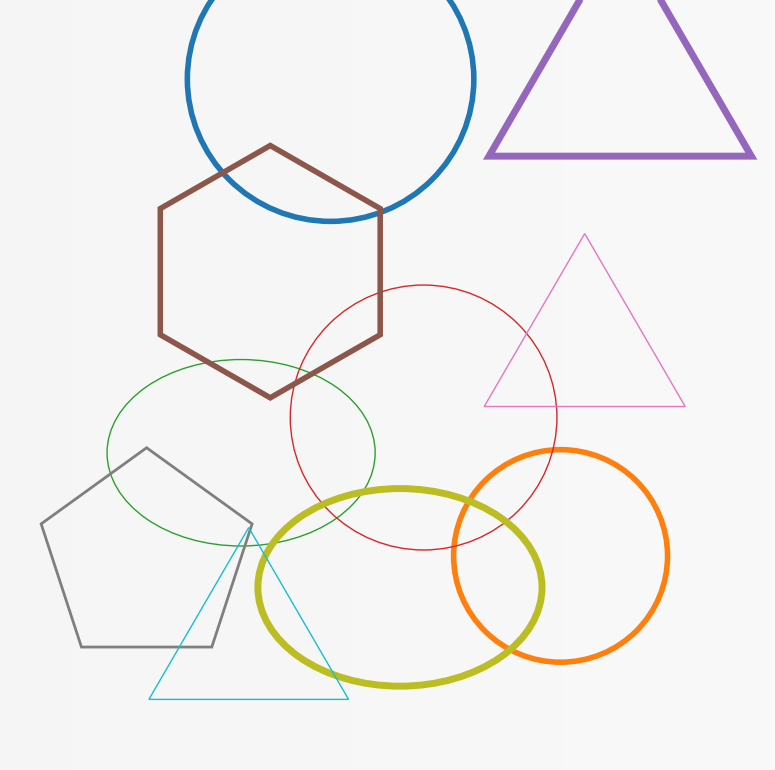[{"shape": "circle", "thickness": 2, "radius": 0.92, "center": [0.427, 0.897]}, {"shape": "circle", "thickness": 2, "radius": 0.69, "center": [0.723, 0.278]}, {"shape": "oval", "thickness": 0.5, "radius": 0.86, "center": [0.311, 0.412]}, {"shape": "circle", "thickness": 0.5, "radius": 0.86, "center": [0.547, 0.458]}, {"shape": "triangle", "thickness": 2.5, "radius": 0.98, "center": [0.8, 0.895]}, {"shape": "hexagon", "thickness": 2, "radius": 0.82, "center": [0.349, 0.647]}, {"shape": "triangle", "thickness": 0.5, "radius": 0.75, "center": [0.754, 0.547]}, {"shape": "pentagon", "thickness": 1, "radius": 0.72, "center": [0.189, 0.275]}, {"shape": "oval", "thickness": 2.5, "radius": 0.92, "center": [0.516, 0.237]}, {"shape": "triangle", "thickness": 0.5, "radius": 0.74, "center": [0.321, 0.166]}]